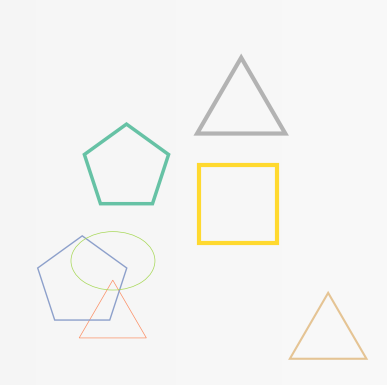[{"shape": "pentagon", "thickness": 2.5, "radius": 0.57, "center": [0.326, 0.563]}, {"shape": "triangle", "thickness": 0.5, "radius": 0.5, "center": [0.291, 0.172]}, {"shape": "pentagon", "thickness": 1, "radius": 0.6, "center": [0.212, 0.266]}, {"shape": "oval", "thickness": 0.5, "radius": 0.54, "center": [0.292, 0.323]}, {"shape": "square", "thickness": 3, "radius": 0.51, "center": [0.615, 0.471]}, {"shape": "triangle", "thickness": 1.5, "radius": 0.57, "center": [0.847, 0.125]}, {"shape": "triangle", "thickness": 3, "radius": 0.66, "center": [0.622, 0.719]}]